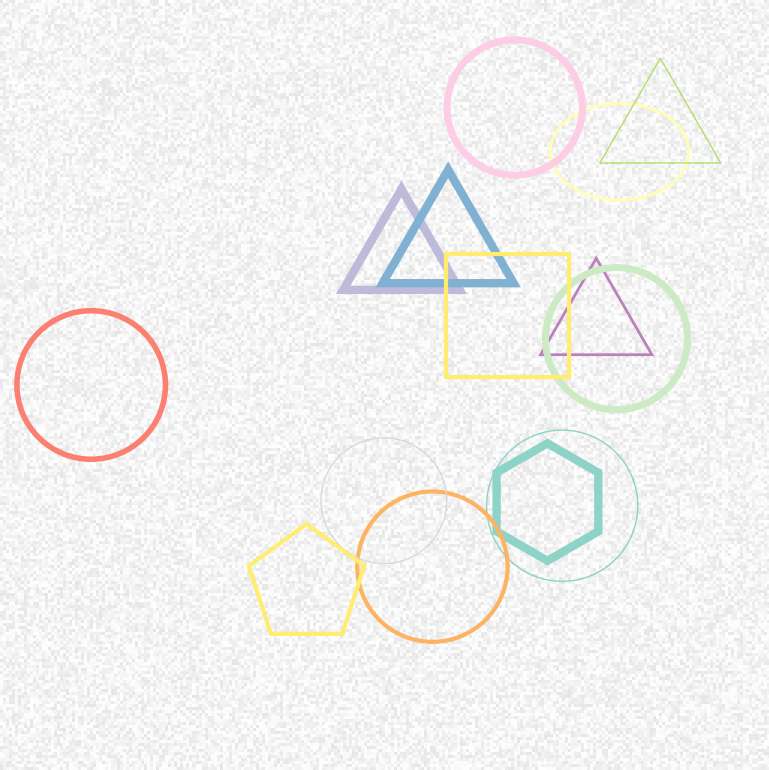[{"shape": "hexagon", "thickness": 3, "radius": 0.38, "center": [0.711, 0.348]}, {"shape": "circle", "thickness": 0.5, "radius": 0.49, "center": [0.73, 0.343]}, {"shape": "oval", "thickness": 1, "radius": 0.45, "center": [0.805, 0.803]}, {"shape": "triangle", "thickness": 3, "radius": 0.44, "center": [0.521, 0.667]}, {"shape": "circle", "thickness": 2, "radius": 0.48, "center": [0.118, 0.5]}, {"shape": "triangle", "thickness": 3, "radius": 0.49, "center": [0.582, 0.681]}, {"shape": "circle", "thickness": 1.5, "radius": 0.49, "center": [0.562, 0.264]}, {"shape": "triangle", "thickness": 0.5, "radius": 0.45, "center": [0.858, 0.834]}, {"shape": "circle", "thickness": 2.5, "radius": 0.44, "center": [0.668, 0.86]}, {"shape": "circle", "thickness": 0.5, "radius": 0.41, "center": [0.499, 0.35]}, {"shape": "triangle", "thickness": 1, "radius": 0.42, "center": [0.774, 0.581]}, {"shape": "circle", "thickness": 2.5, "radius": 0.46, "center": [0.801, 0.56]}, {"shape": "pentagon", "thickness": 1.5, "radius": 0.39, "center": [0.398, 0.241]}, {"shape": "square", "thickness": 1.5, "radius": 0.4, "center": [0.659, 0.591]}]